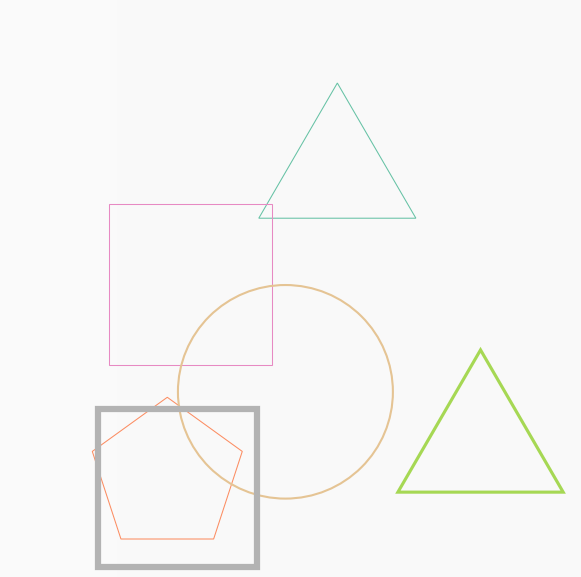[{"shape": "triangle", "thickness": 0.5, "radius": 0.78, "center": [0.58, 0.699]}, {"shape": "pentagon", "thickness": 0.5, "radius": 0.68, "center": [0.288, 0.176]}, {"shape": "square", "thickness": 0.5, "radius": 0.7, "center": [0.328, 0.507]}, {"shape": "triangle", "thickness": 1.5, "radius": 0.82, "center": [0.827, 0.229]}, {"shape": "circle", "thickness": 1, "radius": 0.92, "center": [0.491, 0.321]}, {"shape": "square", "thickness": 3, "radius": 0.68, "center": [0.305, 0.154]}]